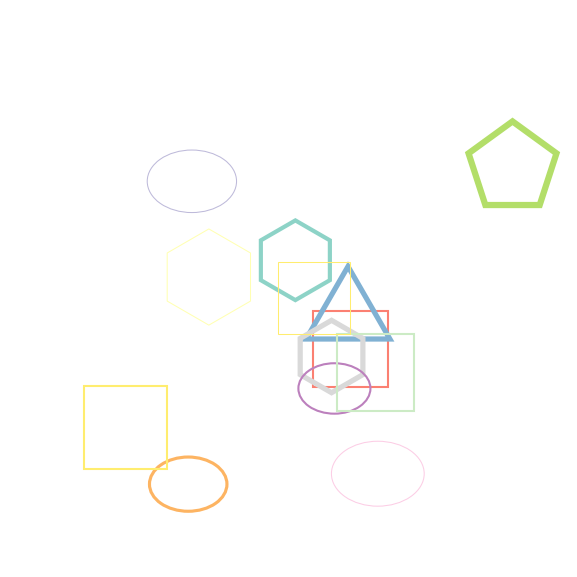[{"shape": "hexagon", "thickness": 2, "radius": 0.34, "center": [0.511, 0.548]}, {"shape": "hexagon", "thickness": 0.5, "radius": 0.42, "center": [0.362, 0.519]}, {"shape": "oval", "thickness": 0.5, "radius": 0.39, "center": [0.332, 0.685]}, {"shape": "square", "thickness": 1, "radius": 0.33, "center": [0.607, 0.395]}, {"shape": "triangle", "thickness": 2.5, "radius": 0.42, "center": [0.603, 0.454]}, {"shape": "oval", "thickness": 1.5, "radius": 0.34, "center": [0.326, 0.161]}, {"shape": "pentagon", "thickness": 3, "radius": 0.4, "center": [0.887, 0.709]}, {"shape": "oval", "thickness": 0.5, "radius": 0.4, "center": [0.654, 0.179]}, {"shape": "hexagon", "thickness": 2.5, "radius": 0.31, "center": [0.574, 0.382]}, {"shape": "oval", "thickness": 1, "radius": 0.31, "center": [0.579, 0.326]}, {"shape": "square", "thickness": 1, "radius": 0.33, "center": [0.65, 0.354]}, {"shape": "square", "thickness": 1, "radius": 0.36, "center": [0.217, 0.259]}, {"shape": "square", "thickness": 0.5, "radius": 0.31, "center": [0.544, 0.483]}]